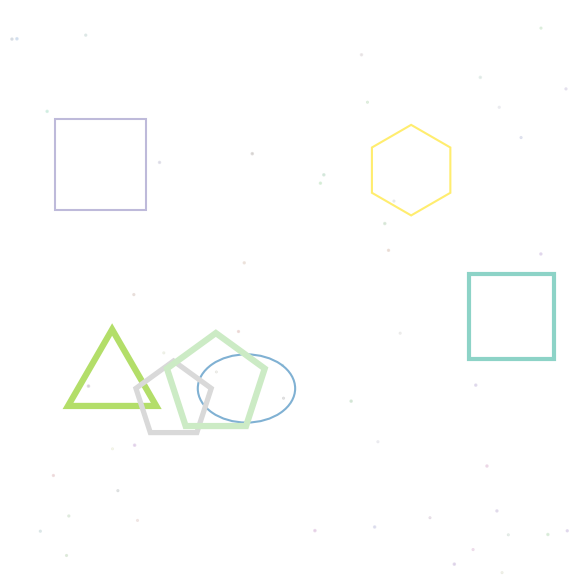[{"shape": "square", "thickness": 2, "radius": 0.37, "center": [0.886, 0.451]}, {"shape": "square", "thickness": 1, "radius": 0.4, "center": [0.174, 0.714]}, {"shape": "oval", "thickness": 1, "radius": 0.42, "center": [0.427, 0.326]}, {"shape": "triangle", "thickness": 3, "radius": 0.44, "center": [0.194, 0.34]}, {"shape": "pentagon", "thickness": 2.5, "radius": 0.34, "center": [0.301, 0.306]}, {"shape": "pentagon", "thickness": 3, "radius": 0.44, "center": [0.374, 0.333]}, {"shape": "hexagon", "thickness": 1, "radius": 0.39, "center": [0.712, 0.705]}]